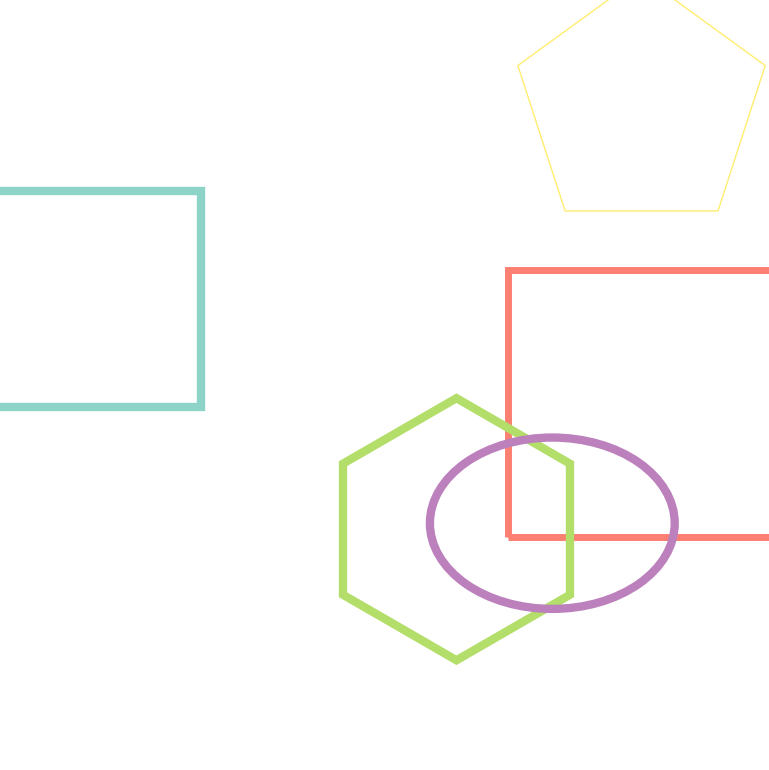[{"shape": "square", "thickness": 3, "radius": 0.7, "center": [0.121, 0.612]}, {"shape": "square", "thickness": 2.5, "radius": 0.87, "center": [0.834, 0.476]}, {"shape": "hexagon", "thickness": 3, "radius": 0.85, "center": [0.593, 0.313]}, {"shape": "oval", "thickness": 3, "radius": 0.79, "center": [0.717, 0.32]}, {"shape": "pentagon", "thickness": 0.5, "radius": 0.84, "center": [0.833, 0.863]}]